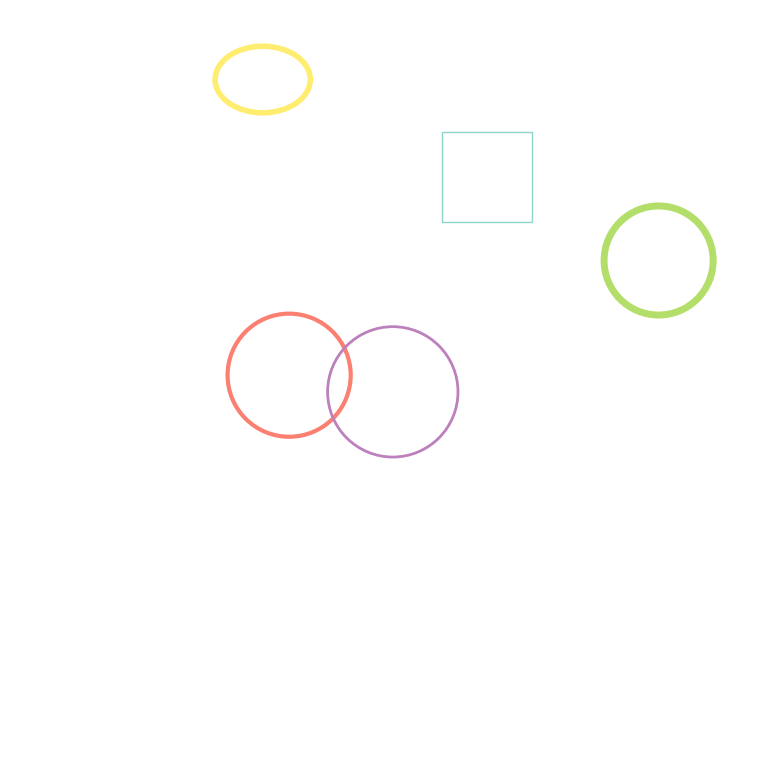[{"shape": "square", "thickness": 0.5, "radius": 0.29, "center": [0.632, 0.77]}, {"shape": "circle", "thickness": 1.5, "radius": 0.4, "center": [0.376, 0.513]}, {"shape": "circle", "thickness": 2.5, "radius": 0.35, "center": [0.855, 0.662]}, {"shape": "circle", "thickness": 1, "radius": 0.42, "center": [0.51, 0.491]}, {"shape": "oval", "thickness": 2, "radius": 0.31, "center": [0.341, 0.897]}]